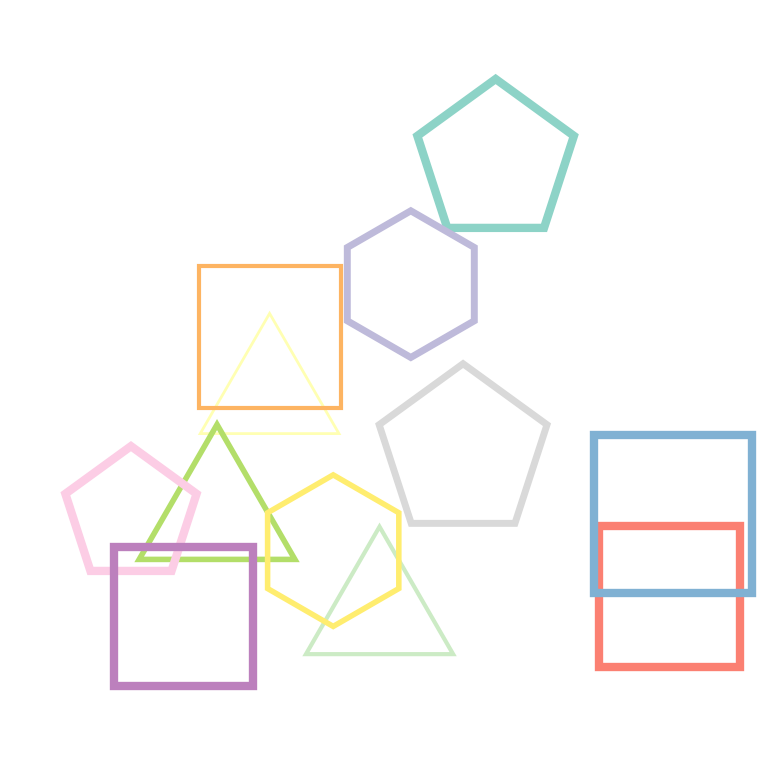[{"shape": "pentagon", "thickness": 3, "radius": 0.53, "center": [0.644, 0.791]}, {"shape": "triangle", "thickness": 1, "radius": 0.52, "center": [0.35, 0.489]}, {"shape": "hexagon", "thickness": 2.5, "radius": 0.48, "center": [0.534, 0.631]}, {"shape": "square", "thickness": 3, "radius": 0.46, "center": [0.869, 0.225]}, {"shape": "square", "thickness": 3, "radius": 0.51, "center": [0.874, 0.332]}, {"shape": "square", "thickness": 1.5, "radius": 0.46, "center": [0.351, 0.563]}, {"shape": "triangle", "thickness": 2, "radius": 0.58, "center": [0.282, 0.332]}, {"shape": "pentagon", "thickness": 3, "radius": 0.45, "center": [0.17, 0.331]}, {"shape": "pentagon", "thickness": 2.5, "radius": 0.57, "center": [0.601, 0.413]}, {"shape": "square", "thickness": 3, "radius": 0.45, "center": [0.238, 0.199]}, {"shape": "triangle", "thickness": 1.5, "radius": 0.55, "center": [0.493, 0.206]}, {"shape": "hexagon", "thickness": 2, "radius": 0.49, "center": [0.433, 0.285]}]